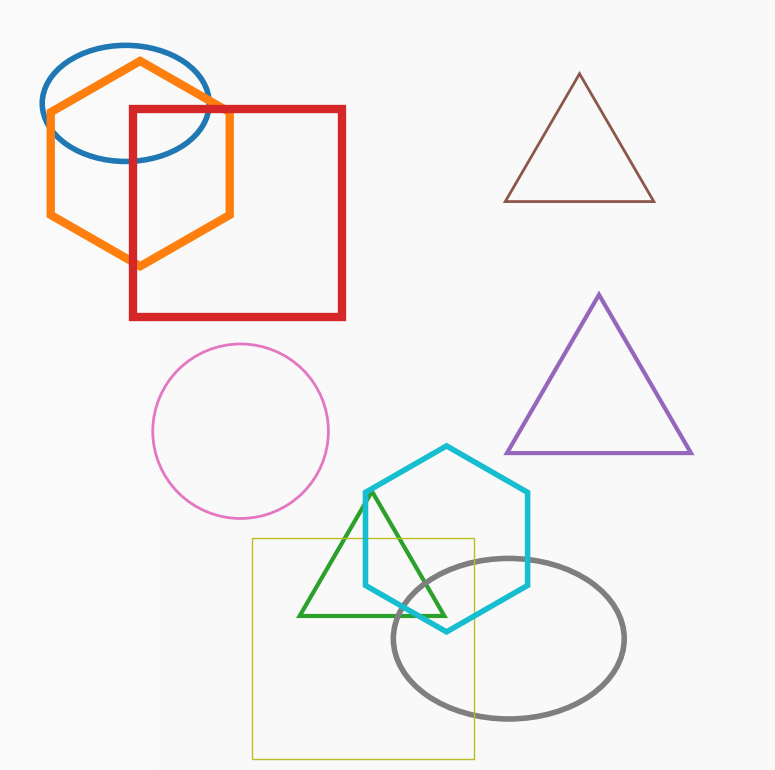[{"shape": "oval", "thickness": 2, "radius": 0.54, "center": [0.162, 0.866]}, {"shape": "hexagon", "thickness": 3, "radius": 0.67, "center": [0.181, 0.788]}, {"shape": "triangle", "thickness": 1.5, "radius": 0.54, "center": [0.48, 0.254]}, {"shape": "square", "thickness": 3, "radius": 0.67, "center": [0.307, 0.724]}, {"shape": "triangle", "thickness": 1.5, "radius": 0.69, "center": [0.773, 0.48]}, {"shape": "triangle", "thickness": 1, "radius": 0.55, "center": [0.748, 0.794]}, {"shape": "circle", "thickness": 1, "radius": 0.57, "center": [0.31, 0.44]}, {"shape": "oval", "thickness": 2, "radius": 0.74, "center": [0.656, 0.171]}, {"shape": "square", "thickness": 0.5, "radius": 0.72, "center": [0.469, 0.158]}, {"shape": "hexagon", "thickness": 2, "radius": 0.6, "center": [0.576, 0.3]}]